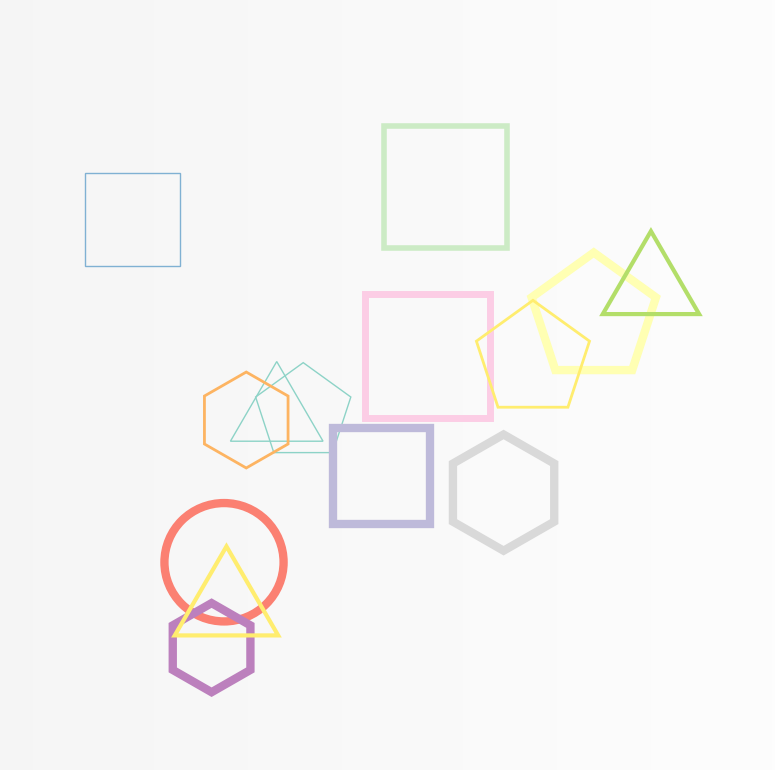[{"shape": "triangle", "thickness": 0.5, "radius": 0.34, "center": [0.357, 0.461]}, {"shape": "pentagon", "thickness": 0.5, "radius": 0.32, "center": [0.391, 0.464]}, {"shape": "pentagon", "thickness": 3, "radius": 0.42, "center": [0.766, 0.588]}, {"shape": "square", "thickness": 3, "radius": 0.31, "center": [0.492, 0.382]}, {"shape": "circle", "thickness": 3, "radius": 0.38, "center": [0.289, 0.27]}, {"shape": "square", "thickness": 0.5, "radius": 0.3, "center": [0.171, 0.715]}, {"shape": "hexagon", "thickness": 1, "radius": 0.31, "center": [0.318, 0.455]}, {"shape": "triangle", "thickness": 1.5, "radius": 0.36, "center": [0.84, 0.628]}, {"shape": "square", "thickness": 2.5, "radius": 0.4, "center": [0.551, 0.538]}, {"shape": "hexagon", "thickness": 3, "radius": 0.38, "center": [0.65, 0.36]}, {"shape": "hexagon", "thickness": 3, "radius": 0.29, "center": [0.273, 0.159]}, {"shape": "square", "thickness": 2, "radius": 0.4, "center": [0.575, 0.758]}, {"shape": "pentagon", "thickness": 1, "radius": 0.38, "center": [0.688, 0.533]}, {"shape": "triangle", "thickness": 1.5, "radius": 0.39, "center": [0.292, 0.213]}]